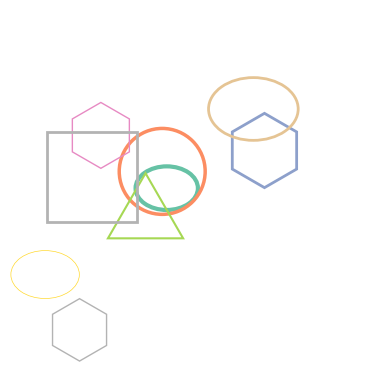[{"shape": "oval", "thickness": 3, "radius": 0.4, "center": [0.433, 0.511]}, {"shape": "circle", "thickness": 2.5, "radius": 0.56, "center": [0.421, 0.555]}, {"shape": "hexagon", "thickness": 2, "radius": 0.48, "center": [0.687, 0.609]}, {"shape": "hexagon", "thickness": 1, "radius": 0.43, "center": [0.262, 0.648]}, {"shape": "triangle", "thickness": 1.5, "radius": 0.56, "center": [0.378, 0.437]}, {"shape": "oval", "thickness": 0.5, "radius": 0.44, "center": [0.117, 0.287]}, {"shape": "oval", "thickness": 2, "radius": 0.58, "center": [0.658, 0.717]}, {"shape": "square", "thickness": 2, "radius": 0.58, "center": [0.239, 0.54]}, {"shape": "hexagon", "thickness": 1, "radius": 0.41, "center": [0.207, 0.143]}]